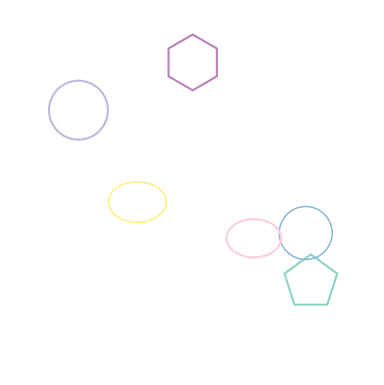[{"shape": "pentagon", "thickness": 1.5, "radius": 0.36, "center": [0.807, 0.267]}, {"shape": "circle", "thickness": 1.5, "radius": 0.38, "center": [0.204, 0.714]}, {"shape": "circle", "thickness": 1, "radius": 0.34, "center": [0.794, 0.395]}, {"shape": "oval", "thickness": 1.5, "radius": 0.35, "center": [0.659, 0.381]}, {"shape": "hexagon", "thickness": 1.5, "radius": 0.36, "center": [0.501, 0.838]}, {"shape": "oval", "thickness": 1, "radius": 0.38, "center": [0.357, 0.475]}]